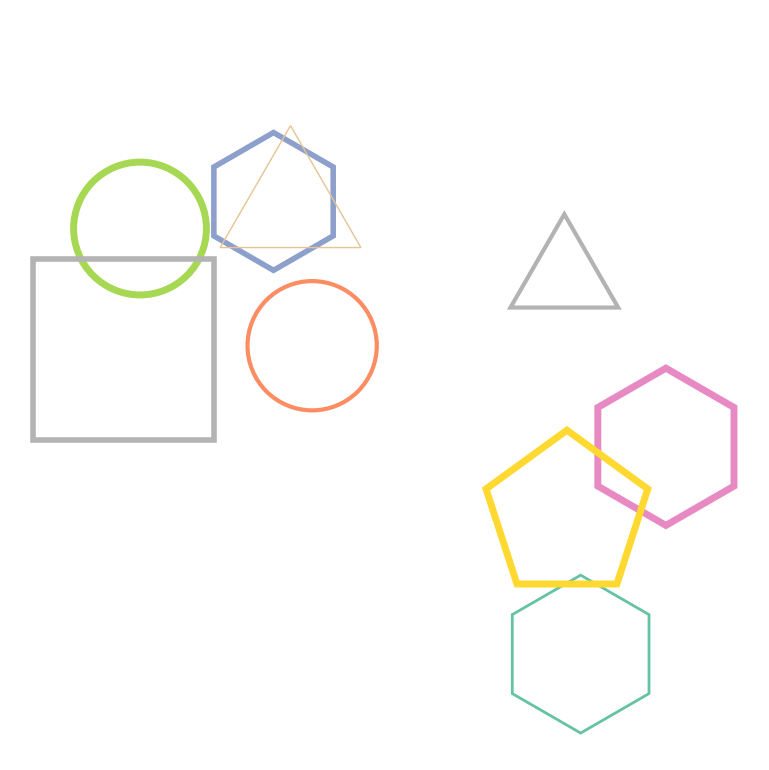[{"shape": "hexagon", "thickness": 1, "radius": 0.51, "center": [0.754, 0.151]}, {"shape": "circle", "thickness": 1.5, "radius": 0.42, "center": [0.405, 0.551]}, {"shape": "hexagon", "thickness": 2, "radius": 0.45, "center": [0.355, 0.738]}, {"shape": "hexagon", "thickness": 2.5, "radius": 0.51, "center": [0.865, 0.42]}, {"shape": "circle", "thickness": 2.5, "radius": 0.43, "center": [0.182, 0.703]}, {"shape": "pentagon", "thickness": 2.5, "radius": 0.55, "center": [0.736, 0.331]}, {"shape": "triangle", "thickness": 0.5, "radius": 0.53, "center": [0.377, 0.731]}, {"shape": "triangle", "thickness": 1.5, "radius": 0.4, "center": [0.733, 0.641]}, {"shape": "square", "thickness": 2, "radius": 0.59, "center": [0.161, 0.546]}]